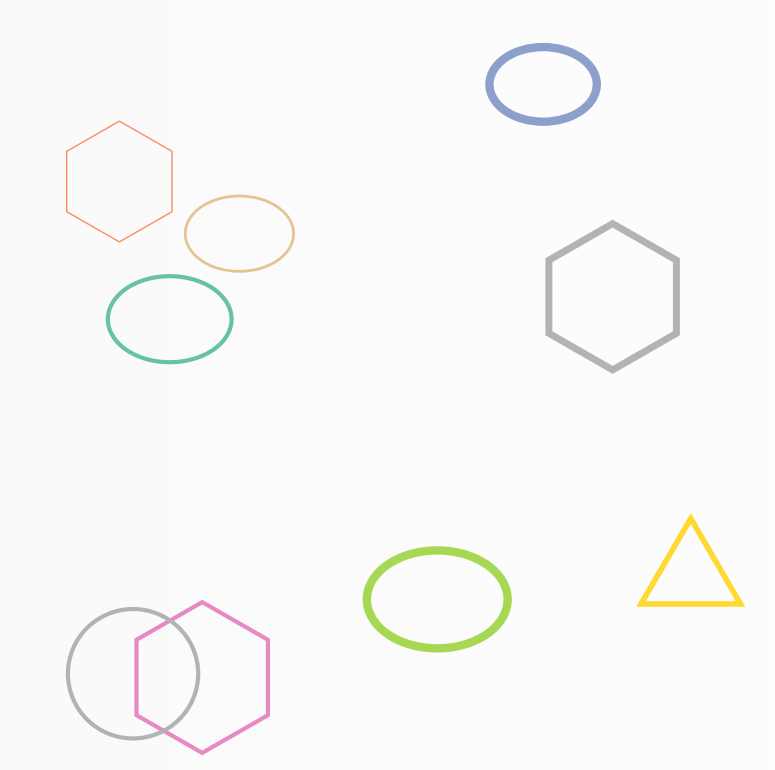[{"shape": "oval", "thickness": 1.5, "radius": 0.4, "center": [0.219, 0.585]}, {"shape": "hexagon", "thickness": 0.5, "radius": 0.39, "center": [0.154, 0.764]}, {"shape": "oval", "thickness": 3, "radius": 0.35, "center": [0.701, 0.89]}, {"shape": "hexagon", "thickness": 1.5, "radius": 0.49, "center": [0.261, 0.12]}, {"shape": "oval", "thickness": 3, "radius": 0.45, "center": [0.564, 0.222]}, {"shape": "triangle", "thickness": 2, "radius": 0.37, "center": [0.891, 0.253]}, {"shape": "oval", "thickness": 1, "radius": 0.35, "center": [0.309, 0.697]}, {"shape": "hexagon", "thickness": 2.5, "radius": 0.47, "center": [0.791, 0.615]}, {"shape": "circle", "thickness": 1.5, "radius": 0.42, "center": [0.172, 0.125]}]